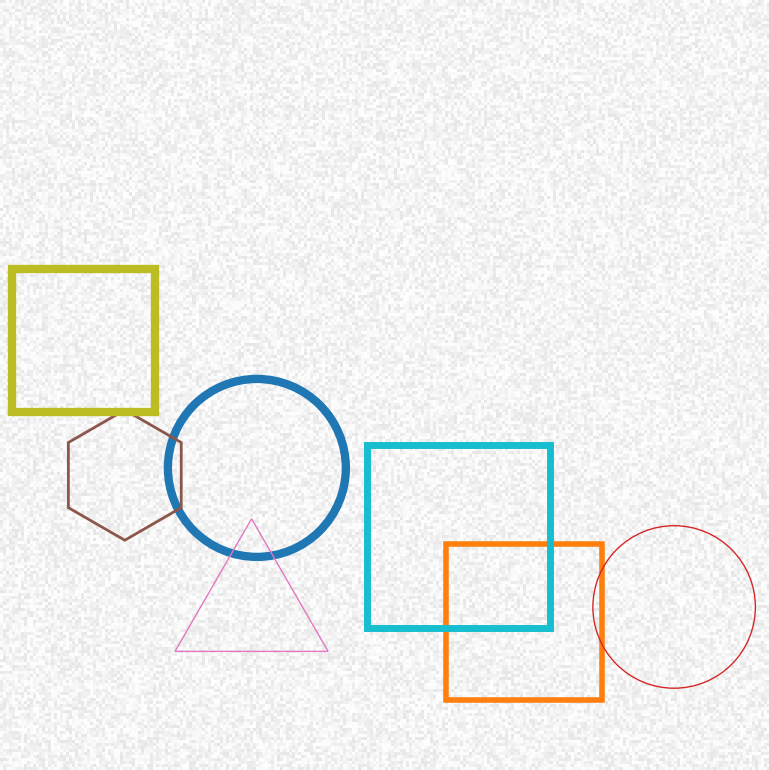[{"shape": "circle", "thickness": 3, "radius": 0.58, "center": [0.334, 0.392]}, {"shape": "square", "thickness": 2, "radius": 0.51, "center": [0.68, 0.192]}, {"shape": "circle", "thickness": 0.5, "radius": 0.53, "center": [0.875, 0.212]}, {"shape": "hexagon", "thickness": 1, "radius": 0.42, "center": [0.162, 0.383]}, {"shape": "triangle", "thickness": 0.5, "radius": 0.57, "center": [0.327, 0.211]}, {"shape": "square", "thickness": 3, "radius": 0.46, "center": [0.108, 0.558]}, {"shape": "square", "thickness": 2.5, "radius": 0.59, "center": [0.596, 0.303]}]